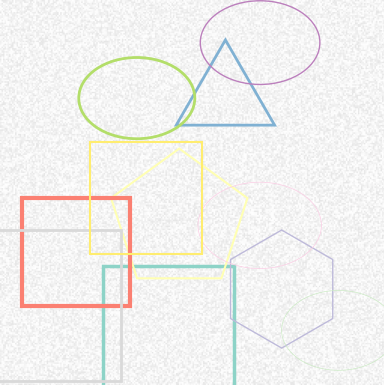[{"shape": "square", "thickness": 2.5, "radius": 0.85, "center": [0.437, 0.14]}, {"shape": "pentagon", "thickness": 1.5, "radius": 0.93, "center": [0.466, 0.428]}, {"shape": "hexagon", "thickness": 1, "radius": 0.77, "center": [0.732, 0.249]}, {"shape": "square", "thickness": 3, "radius": 0.7, "center": [0.197, 0.346]}, {"shape": "triangle", "thickness": 2, "radius": 0.74, "center": [0.586, 0.749]}, {"shape": "oval", "thickness": 2, "radius": 0.75, "center": [0.355, 0.745]}, {"shape": "oval", "thickness": 0.5, "radius": 0.8, "center": [0.675, 0.415]}, {"shape": "square", "thickness": 2, "radius": 0.98, "center": [0.117, 0.207]}, {"shape": "oval", "thickness": 1, "radius": 0.78, "center": [0.676, 0.889]}, {"shape": "oval", "thickness": 0.5, "radius": 0.74, "center": [0.88, 0.142]}, {"shape": "square", "thickness": 1.5, "radius": 0.73, "center": [0.379, 0.485]}]